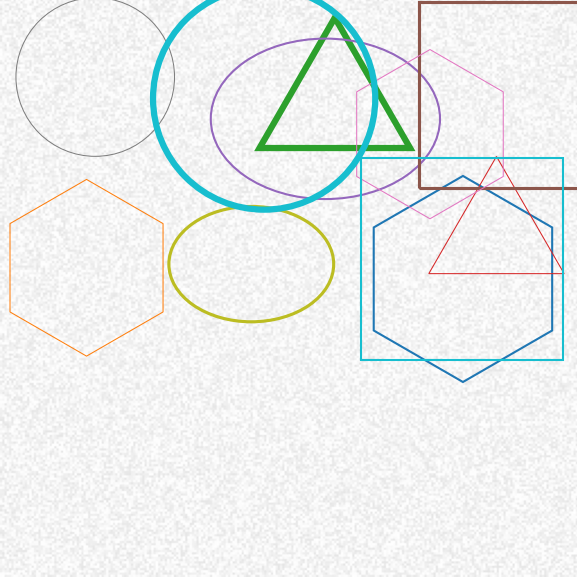[{"shape": "hexagon", "thickness": 1, "radius": 0.89, "center": [0.802, 0.516]}, {"shape": "hexagon", "thickness": 0.5, "radius": 0.76, "center": [0.15, 0.535]}, {"shape": "triangle", "thickness": 3, "radius": 0.75, "center": [0.58, 0.818]}, {"shape": "triangle", "thickness": 0.5, "radius": 0.68, "center": [0.86, 0.593]}, {"shape": "oval", "thickness": 1, "radius": 0.99, "center": [0.563, 0.793]}, {"shape": "square", "thickness": 1.5, "radius": 0.8, "center": [0.887, 0.834]}, {"shape": "hexagon", "thickness": 0.5, "radius": 0.73, "center": [0.745, 0.767]}, {"shape": "circle", "thickness": 0.5, "radius": 0.69, "center": [0.165, 0.866]}, {"shape": "oval", "thickness": 1.5, "radius": 0.71, "center": [0.435, 0.542]}, {"shape": "circle", "thickness": 3, "radius": 0.96, "center": [0.457, 0.829]}, {"shape": "square", "thickness": 1, "radius": 0.88, "center": [0.8, 0.551]}]